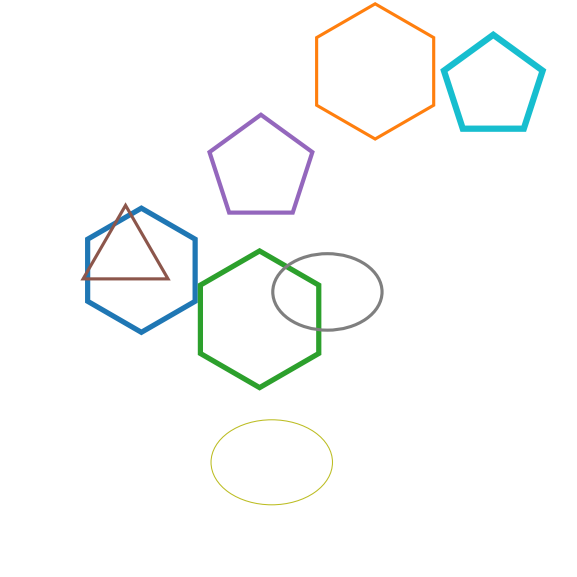[{"shape": "hexagon", "thickness": 2.5, "radius": 0.54, "center": [0.245, 0.531]}, {"shape": "hexagon", "thickness": 1.5, "radius": 0.59, "center": [0.65, 0.875]}, {"shape": "hexagon", "thickness": 2.5, "radius": 0.59, "center": [0.449, 0.446]}, {"shape": "pentagon", "thickness": 2, "radius": 0.47, "center": [0.452, 0.707]}, {"shape": "triangle", "thickness": 1.5, "radius": 0.42, "center": [0.217, 0.559]}, {"shape": "oval", "thickness": 1.5, "radius": 0.47, "center": [0.567, 0.494]}, {"shape": "oval", "thickness": 0.5, "radius": 0.53, "center": [0.471, 0.199]}, {"shape": "pentagon", "thickness": 3, "radius": 0.45, "center": [0.854, 0.849]}]